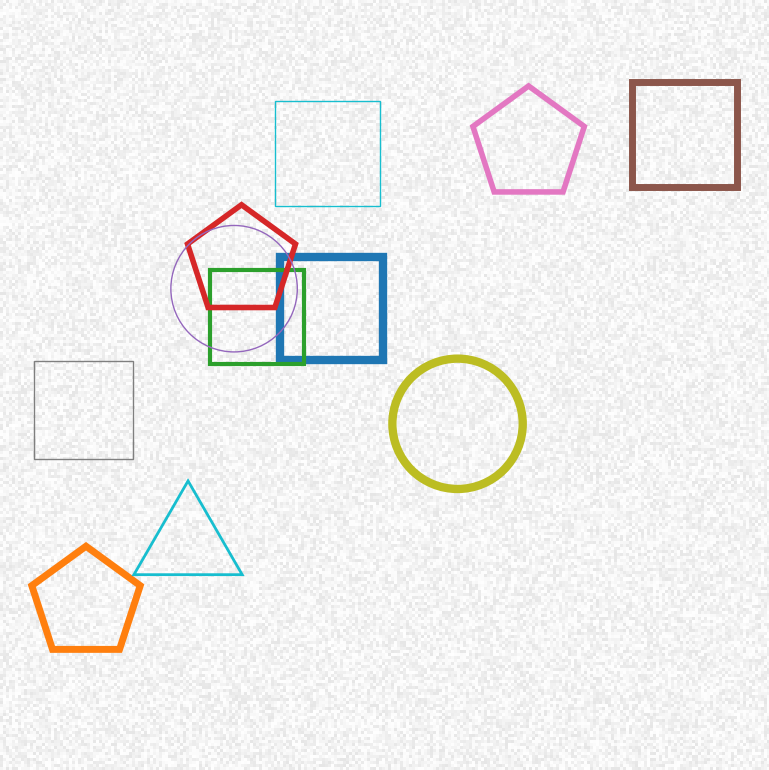[{"shape": "square", "thickness": 3, "radius": 0.33, "center": [0.431, 0.6]}, {"shape": "pentagon", "thickness": 2.5, "radius": 0.37, "center": [0.112, 0.217]}, {"shape": "square", "thickness": 1.5, "radius": 0.31, "center": [0.334, 0.588]}, {"shape": "pentagon", "thickness": 2, "radius": 0.37, "center": [0.314, 0.66]}, {"shape": "circle", "thickness": 0.5, "radius": 0.41, "center": [0.304, 0.625]}, {"shape": "square", "thickness": 2.5, "radius": 0.34, "center": [0.889, 0.825]}, {"shape": "pentagon", "thickness": 2, "radius": 0.38, "center": [0.686, 0.812]}, {"shape": "square", "thickness": 0.5, "radius": 0.32, "center": [0.108, 0.467]}, {"shape": "circle", "thickness": 3, "radius": 0.42, "center": [0.594, 0.45]}, {"shape": "triangle", "thickness": 1, "radius": 0.41, "center": [0.244, 0.294]}, {"shape": "square", "thickness": 0.5, "radius": 0.34, "center": [0.425, 0.801]}]